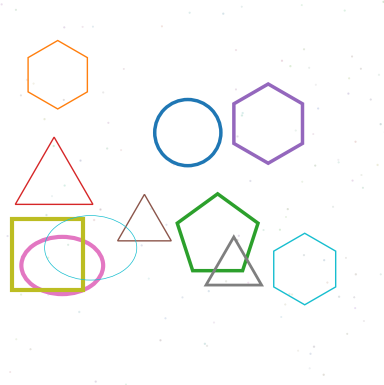[{"shape": "circle", "thickness": 2.5, "radius": 0.43, "center": [0.488, 0.656]}, {"shape": "hexagon", "thickness": 1, "radius": 0.44, "center": [0.15, 0.806]}, {"shape": "pentagon", "thickness": 2.5, "radius": 0.55, "center": [0.565, 0.386]}, {"shape": "triangle", "thickness": 1, "radius": 0.58, "center": [0.141, 0.527]}, {"shape": "hexagon", "thickness": 2.5, "radius": 0.51, "center": [0.697, 0.679]}, {"shape": "triangle", "thickness": 1, "radius": 0.4, "center": [0.375, 0.415]}, {"shape": "oval", "thickness": 3, "radius": 0.53, "center": [0.162, 0.31]}, {"shape": "triangle", "thickness": 2, "radius": 0.42, "center": [0.607, 0.301]}, {"shape": "square", "thickness": 3, "radius": 0.46, "center": [0.123, 0.34]}, {"shape": "oval", "thickness": 0.5, "radius": 0.6, "center": [0.236, 0.356]}, {"shape": "hexagon", "thickness": 1, "radius": 0.46, "center": [0.791, 0.301]}]